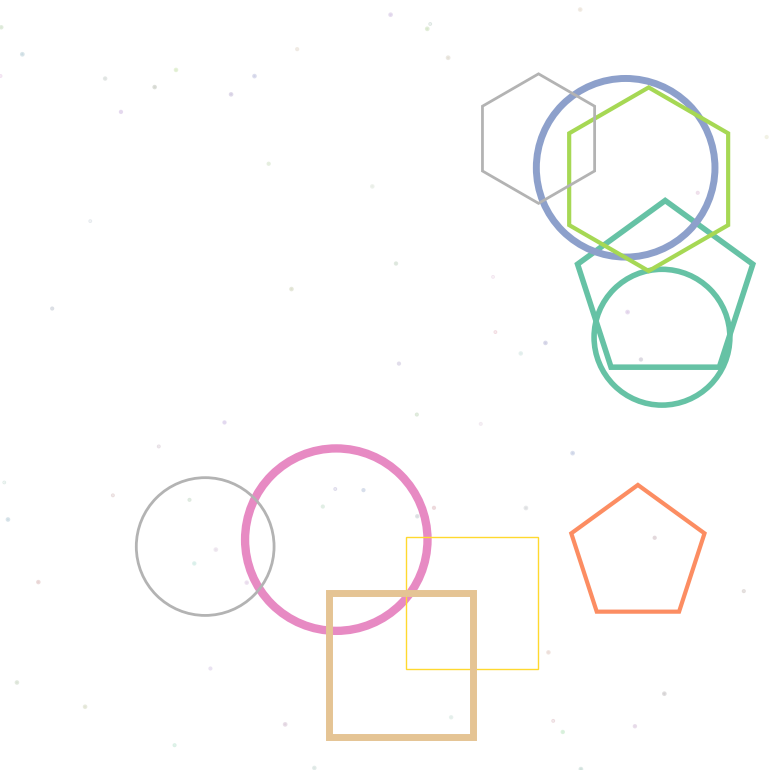[{"shape": "circle", "thickness": 2, "radius": 0.44, "center": [0.86, 0.562]}, {"shape": "pentagon", "thickness": 2, "radius": 0.6, "center": [0.864, 0.62]}, {"shape": "pentagon", "thickness": 1.5, "radius": 0.45, "center": [0.828, 0.279]}, {"shape": "circle", "thickness": 2.5, "radius": 0.58, "center": [0.813, 0.782]}, {"shape": "circle", "thickness": 3, "radius": 0.59, "center": [0.437, 0.299]}, {"shape": "hexagon", "thickness": 1.5, "radius": 0.6, "center": [0.842, 0.767]}, {"shape": "square", "thickness": 0.5, "radius": 0.43, "center": [0.613, 0.217]}, {"shape": "square", "thickness": 2.5, "radius": 0.47, "center": [0.521, 0.136]}, {"shape": "circle", "thickness": 1, "radius": 0.45, "center": [0.266, 0.29]}, {"shape": "hexagon", "thickness": 1, "radius": 0.42, "center": [0.699, 0.82]}]